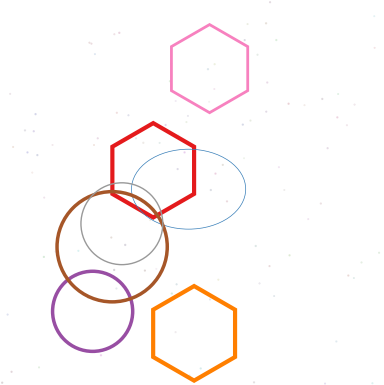[{"shape": "hexagon", "thickness": 3, "radius": 0.61, "center": [0.398, 0.558]}, {"shape": "oval", "thickness": 0.5, "radius": 0.74, "center": [0.49, 0.509]}, {"shape": "circle", "thickness": 2.5, "radius": 0.52, "center": [0.241, 0.191]}, {"shape": "hexagon", "thickness": 3, "radius": 0.61, "center": [0.504, 0.134]}, {"shape": "circle", "thickness": 2.5, "radius": 0.72, "center": [0.291, 0.359]}, {"shape": "hexagon", "thickness": 2, "radius": 0.57, "center": [0.544, 0.822]}, {"shape": "circle", "thickness": 1, "radius": 0.53, "center": [0.317, 0.419]}]